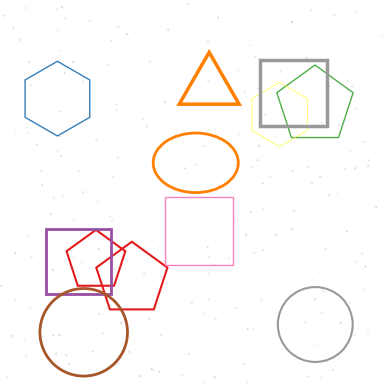[{"shape": "pentagon", "thickness": 1.5, "radius": 0.49, "center": [0.342, 0.275]}, {"shape": "pentagon", "thickness": 1.5, "radius": 0.4, "center": [0.249, 0.323]}, {"shape": "hexagon", "thickness": 1, "radius": 0.48, "center": [0.149, 0.744]}, {"shape": "pentagon", "thickness": 1, "radius": 0.52, "center": [0.818, 0.727]}, {"shape": "square", "thickness": 2, "radius": 0.42, "center": [0.204, 0.32]}, {"shape": "oval", "thickness": 2, "radius": 0.55, "center": [0.508, 0.577]}, {"shape": "triangle", "thickness": 2.5, "radius": 0.45, "center": [0.543, 0.774]}, {"shape": "hexagon", "thickness": 0.5, "radius": 0.42, "center": [0.726, 0.703]}, {"shape": "circle", "thickness": 2, "radius": 0.57, "center": [0.217, 0.137]}, {"shape": "square", "thickness": 1, "radius": 0.44, "center": [0.518, 0.399]}, {"shape": "circle", "thickness": 1.5, "radius": 0.49, "center": [0.819, 0.157]}, {"shape": "square", "thickness": 2.5, "radius": 0.43, "center": [0.762, 0.758]}]